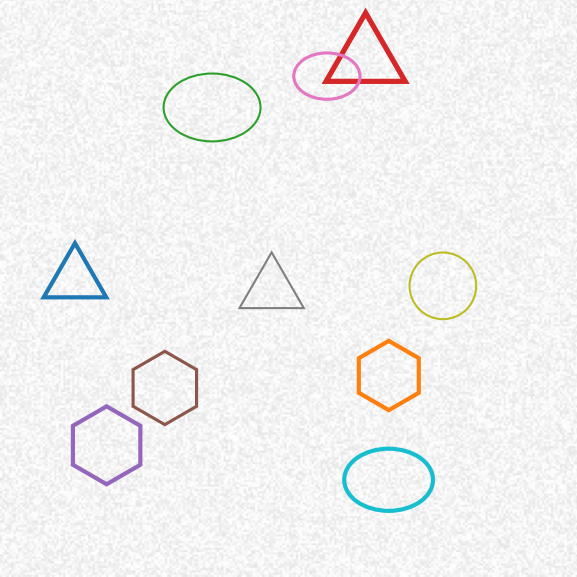[{"shape": "triangle", "thickness": 2, "radius": 0.31, "center": [0.13, 0.516]}, {"shape": "hexagon", "thickness": 2, "radius": 0.3, "center": [0.673, 0.349]}, {"shape": "oval", "thickness": 1, "radius": 0.42, "center": [0.367, 0.813]}, {"shape": "triangle", "thickness": 2.5, "radius": 0.4, "center": [0.633, 0.898]}, {"shape": "hexagon", "thickness": 2, "radius": 0.34, "center": [0.185, 0.228]}, {"shape": "hexagon", "thickness": 1.5, "radius": 0.32, "center": [0.285, 0.327]}, {"shape": "oval", "thickness": 1.5, "radius": 0.29, "center": [0.566, 0.867]}, {"shape": "triangle", "thickness": 1, "radius": 0.32, "center": [0.47, 0.498]}, {"shape": "circle", "thickness": 1, "radius": 0.29, "center": [0.767, 0.504]}, {"shape": "oval", "thickness": 2, "radius": 0.38, "center": [0.673, 0.168]}]